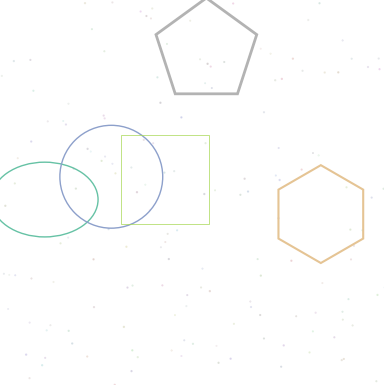[{"shape": "oval", "thickness": 1, "radius": 0.69, "center": [0.116, 0.482]}, {"shape": "circle", "thickness": 1, "radius": 0.67, "center": [0.289, 0.541]}, {"shape": "square", "thickness": 0.5, "radius": 0.58, "center": [0.428, 0.534]}, {"shape": "hexagon", "thickness": 1.5, "radius": 0.64, "center": [0.833, 0.444]}, {"shape": "pentagon", "thickness": 2, "radius": 0.69, "center": [0.536, 0.868]}]